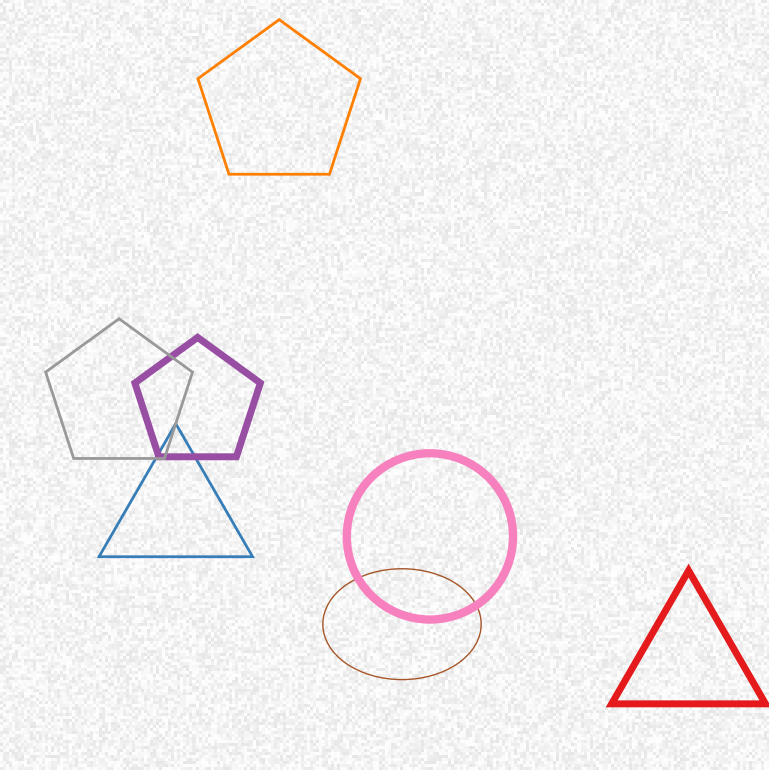[{"shape": "triangle", "thickness": 2.5, "radius": 0.58, "center": [0.894, 0.144]}, {"shape": "triangle", "thickness": 1, "radius": 0.58, "center": [0.228, 0.335]}, {"shape": "pentagon", "thickness": 2.5, "radius": 0.43, "center": [0.257, 0.476]}, {"shape": "pentagon", "thickness": 1, "radius": 0.55, "center": [0.363, 0.864]}, {"shape": "oval", "thickness": 0.5, "radius": 0.51, "center": [0.522, 0.189]}, {"shape": "circle", "thickness": 3, "radius": 0.54, "center": [0.558, 0.303]}, {"shape": "pentagon", "thickness": 1, "radius": 0.5, "center": [0.155, 0.486]}]